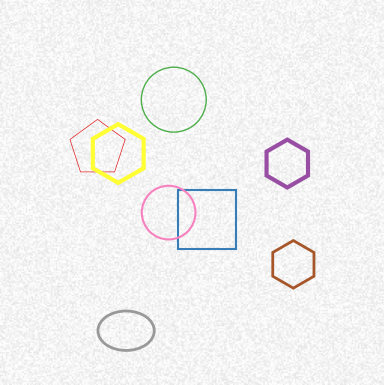[{"shape": "pentagon", "thickness": 0.5, "radius": 0.38, "center": [0.253, 0.614]}, {"shape": "square", "thickness": 1.5, "radius": 0.38, "center": [0.537, 0.43]}, {"shape": "circle", "thickness": 1, "radius": 0.42, "center": [0.451, 0.741]}, {"shape": "hexagon", "thickness": 3, "radius": 0.31, "center": [0.746, 0.575]}, {"shape": "hexagon", "thickness": 3, "radius": 0.38, "center": [0.307, 0.601]}, {"shape": "hexagon", "thickness": 2, "radius": 0.31, "center": [0.762, 0.313]}, {"shape": "circle", "thickness": 1.5, "radius": 0.35, "center": [0.438, 0.448]}, {"shape": "oval", "thickness": 2, "radius": 0.37, "center": [0.328, 0.141]}]